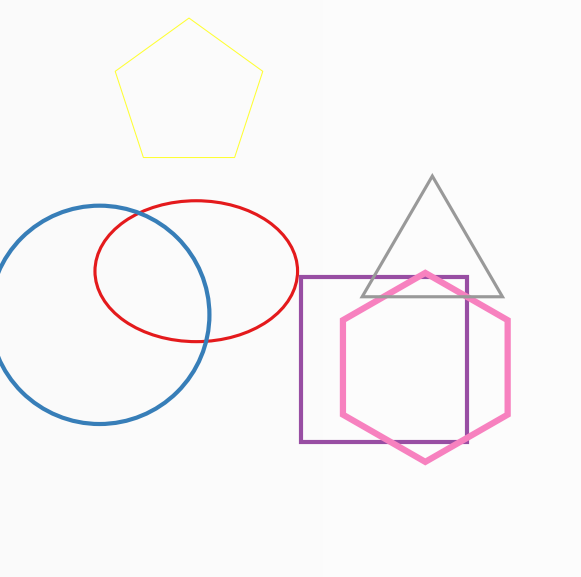[{"shape": "oval", "thickness": 1.5, "radius": 0.87, "center": [0.338, 0.53]}, {"shape": "circle", "thickness": 2, "radius": 0.95, "center": [0.171, 0.454]}, {"shape": "square", "thickness": 2, "radius": 0.71, "center": [0.66, 0.376]}, {"shape": "pentagon", "thickness": 0.5, "radius": 0.67, "center": [0.325, 0.834]}, {"shape": "hexagon", "thickness": 3, "radius": 0.82, "center": [0.732, 0.363]}, {"shape": "triangle", "thickness": 1.5, "radius": 0.7, "center": [0.744, 0.555]}]